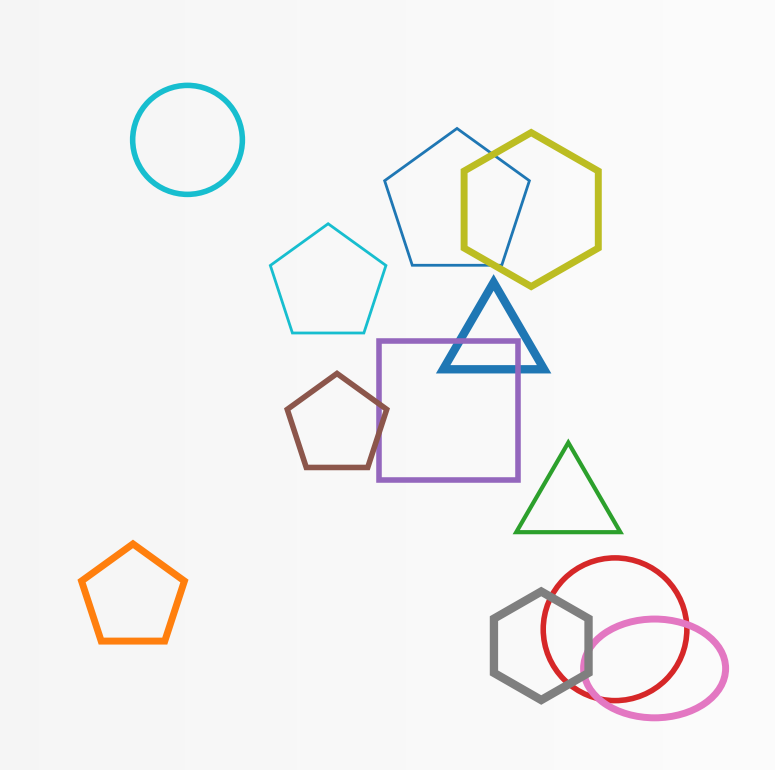[{"shape": "pentagon", "thickness": 1, "radius": 0.49, "center": [0.59, 0.735]}, {"shape": "triangle", "thickness": 3, "radius": 0.38, "center": [0.637, 0.558]}, {"shape": "pentagon", "thickness": 2.5, "radius": 0.35, "center": [0.172, 0.224]}, {"shape": "triangle", "thickness": 1.5, "radius": 0.39, "center": [0.733, 0.348]}, {"shape": "circle", "thickness": 2, "radius": 0.46, "center": [0.794, 0.183]}, {"shape": "square", "thickness": 2, "radius": 0.45, "center": [0.579, 0.467]}, {"shape": "pentagon", "thickness": 2, "radius": 0.34, "center": [0.435, 0.447]}, {"shape": "oval", "thickness": 2.5, "radius": 0.46, "center": [0.845, 0.132]}, {"shape": "hexagon", "thickness": 3, "radius": 0.35, "center": [0.698, 0.161]}, {"shape": "hexagon", "thickness": 2.5, "radius": 0.5, "center": [0.685, 0.728]}, {"shape": "pentagon", "thickness": 1, "radius": 0.39, "center": [0.423, 0.631]}, {"shape": "circle", "thickness": 2, "radius": 0.35, "center": [0.242, 0.818]}]